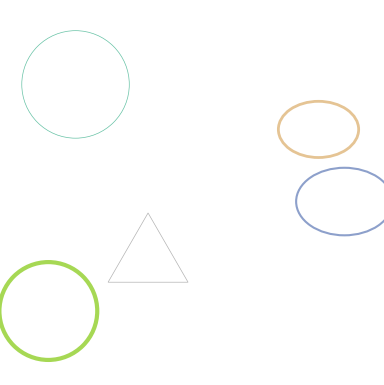[{"shape": "circle", "thickness": 0.5, "radius": 0.7, "center": [0.196, 0.781]}, {"shape": "oval", "thickness": 1.5, "radius": 0.63, "center": [0.894, 0.477]}, {"shape": "circle", "thickness": 3, "radius": 0.64, "center": [0.126, 0.192]}, {"shape": "oval", "thickness": 2, "radius": 0.52, "center": [0.827, 0.664]}, {"shape": "triangle", "thickness": 0.5, "radius": 0.6, "center": [0.385, 0.327]}]